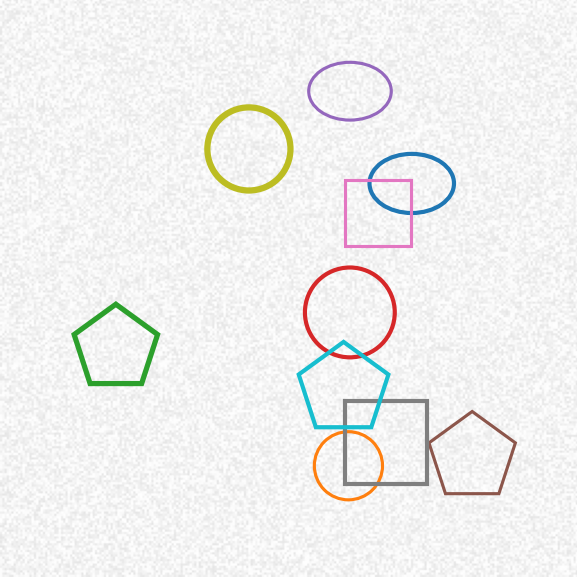[{"shape": "oval", "thickness": 2, "radius": 0.37, "center": [0.713, 0.681]}, {"shape": "circle", "thickness": 1.5, "radius": 0.3, "center": [0.603, 0.193]}, {"shape": "pentagon", "thickness": 2.5, "radius": 0.38, "center": [0.201, 0.396]}, {"shape": "circle", "thickness": 2, "radius": 0.39, "center": [0.606, 0.458]}, {"shape": "oval", "thickness": 1.5, "radius": 0.36, "center": [0.606, 0.841]}, {"shape": "pentagon", "thickness": 1.5, "radius": 0.39, "center": [0.818, 0.208]}, {"shape": "square", "thickness": 1.5, "radius": 0.29, "center": [0.655, 0.631]}, {"shape": "square", "thickness": 2, "radius": 0.36, "center": [0.669, 0.233]}, {"shape": "circle", "thickness": 3, "radius": 0.36, "center": [0.431, 0.741]}, {"shape": "pentagon", "thickness": 2, "radius": 0.41, "center": [0.595, 0.325]}]